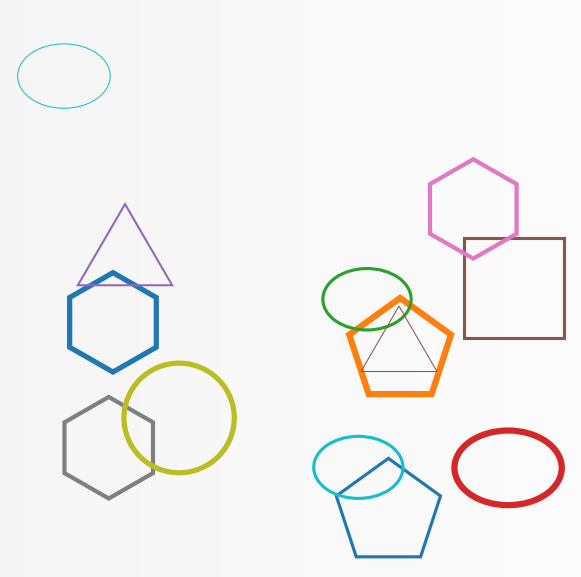[{"shape": "pentagon", "thickness": 1.5, "radius": 0.47, "center": [0.668, 0.111]}, {"shape": "hexagon", "thickness": 2.5, "radius": 0.43, "center": [0.194, 0.441]}, {"shape": "pentagon", "thickness": 3, "radius": 0.46, "center": [0.688, 0.391]}, {"shape": "oval", "thickness": 1.5, "radius": 0.38, "center": [0.631, 0.481]}, {"shape": "oval", "thickness": 3, "radius": 0.46, "center": [0.874, 0.189]}, {"shape": "triangle", "thickness": 1, "radius": 0.47, "center": [0.215, 0.552]}, {"shape": "square", "thickness": 1.5, "radius": 0.43, "center": [0.884, 0.5]}, {"shape": "triangle", "thickness": 0.5, "radius": 0.38, "center": [0.686, 0.394]}, {"shape": "hexagon", "thickness": 2, "radius": 0.43, "center": [0.814, 0.637]}, {"shape": "hexagon", "thickness": 2, "radius": 0.44, "center": [0.187, 0.224]}, {"shape": "circle", "thickness": 2.5, "radius": 0.47, "center": [0.308, 0.275]}, {"shape": "oval", "thickness": 0.5, "radius": 0.4, "center": [0.11, 0.867]}, {"shape": "oval", "thickness": 1.5, "radius": 0.38, "center": [0.617, 0.19]}]